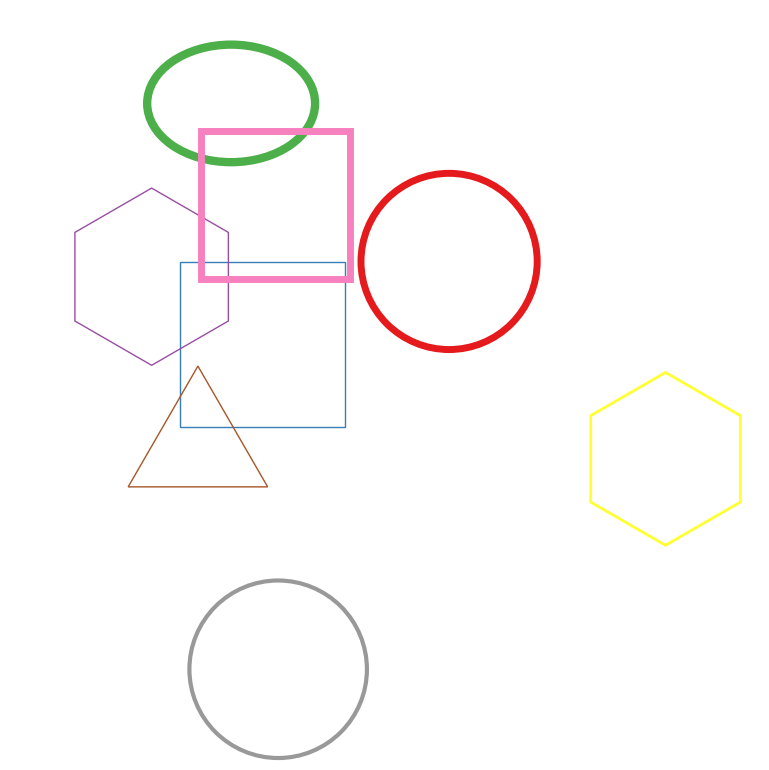[{"shape": "circle", "thickness": 2.5, "radius": 0.57, "center": [0.583, 0.66]}, {"shape": "square", "thickness": 0.5, "radius": 0.54, "center": [0.341, 0.552]}, {"shape": "oval", "thickness": 3, "radius": 0.55, "center": [0.3, 0.866]}, {"shape": "hexagon", "thickness": 0.5, "radius": 0.58, "center": [0.197, 0.641]}, {"shape": "hexagon", "thickness": 1, "radius": 0.56, "center": [0.864, 0.404]}, {"shape": "triangle", "thickness": 0.5, "radius": 0.52, "center": [0.257, 0.42]}, {"shape": "square", "thickness": 2.5, "radius": 0.48, "center": [0.358, 0.734]}, {"shape": "circle", "thickness": 1.5, "radius": 0.58, "center": [0.361, 0.131]}]